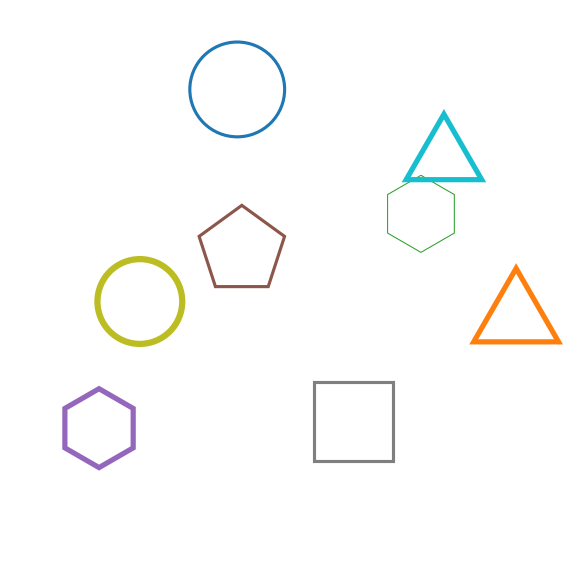[{"shape": "circle", "thickness": 1.5, "radius": 0.41, "center": [0.411, 0.844]}, {"shape": "triangle", "thickness": 2.5, "radius": 0.42, "center": [0.894, 0.45]}, {"shape": "hexagon", "thickness": 0.5, "radius": 0.33, "center": [0.729, 0.629]}, {"shape": "hexagon", "thickness": 2.5, "radius": 0.34, "center": [0.171, 0.258]}, {"shape": "pentagon", "thickness": 1.5, "radius": 0.39, "center": [0.419, 0.566]}, {"shape": "square", "thickness": 1.5, "radius": 0.34, "center": [0.613, 0.27]}, {"shape": "circle", "thickness": 3, "radius": 0.37, "center": [0.242, 0.477]}, {"shape": "triangle", "thickness": 2.5, "radius": 0.38, "center": [0.769, 0.726]}]